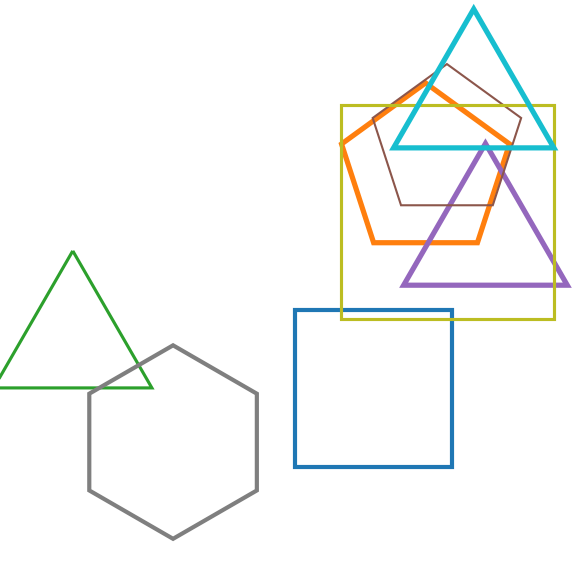[{"shape": "square", "thickness": 2, "radius": 0.68, "center": [0.647, 0.326]}, {"shape": "pentagon", "thickness": 2.5, "radius": 0.76, "center": [0.737, 0.703]}, {"shape": "triangle", "thickness": 1.5, "radius": 0.79, "center": [0.126, 0.407]}, {"shape": "triangle", "thickness": 2.5, "radius": 0.82, "center": [0.841, 0.587]}, {"shape": "pentagon", "thickness": 1, "radius": 0.68, "center": [0.774, 0.753]}, {"shape": "hexagon", "thickness": 2, "radius": 0.84, "center": [0.3, 0.234]}, {"shape": "square", "thickness": 1.5, "radius": 0.92, "center": [0.774, 0.632]}, {"shape": "triangle", "thickness": 2.5, "radius": 0.8, "center": [0.82, 0.823]}]